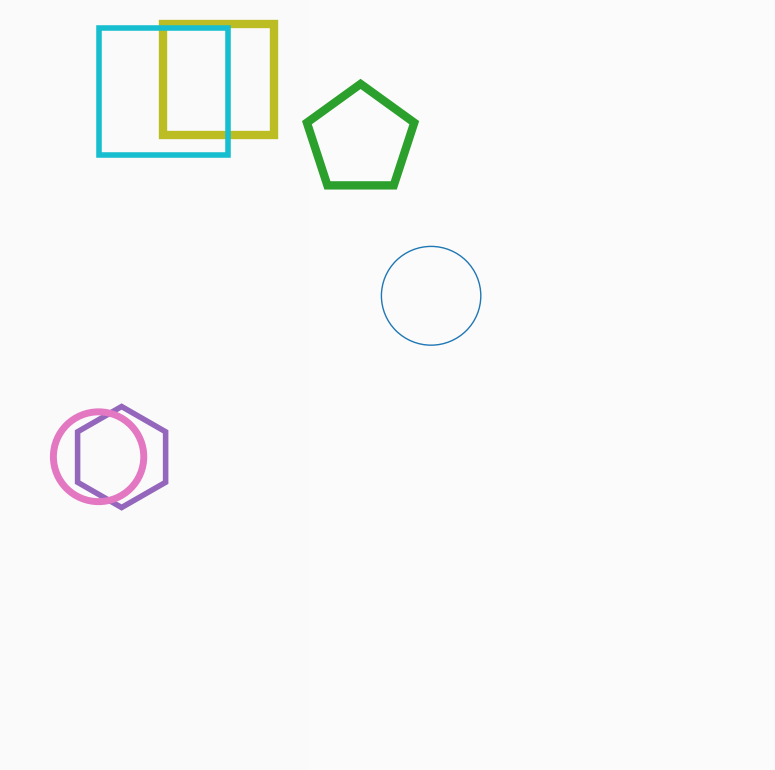[{"shape": "circle", "thickness": 0.5, "radius": 0.32, "center": [0.556, 0.616]}, {"shape": "pentagon", "thickness": 3, "radius": 0.36, "center": [0.465, 0.818]}, {"shape": "hexagon", "thickness": 2, "radius": 0.33, "center": [0.157, 0.406]}, {"shape": "circle", "thickness": 2.5, "radius": 0.29, "center": [0.127, 0.407]}, {"shape": "square", "thickness": 3, "radius": 0.36, "center": [0.282, 0.896]}, {"shape": "square", "thickness": 2, "radius": 0.41, "center": [0.211, 0.881]}]